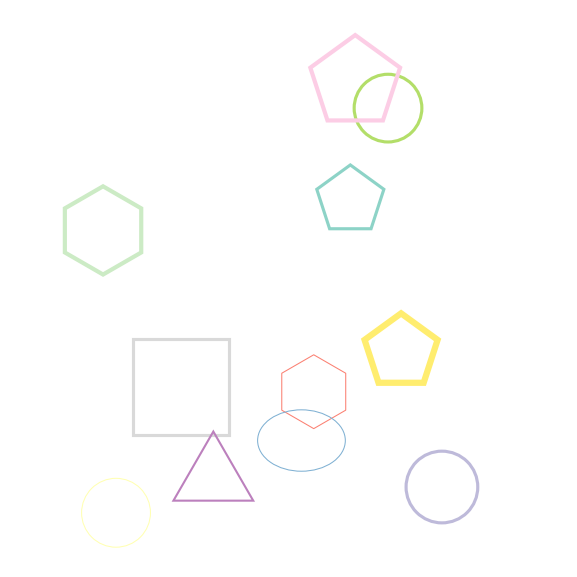[{"shape": "pentagon", "thickness": 1.5, "radius": 0.31, "center": [0.607, 0.652]}, {"shape": "circle", "thickness": 0.5, "radius": 0.3, "center": [0.201, 0.111]}, {"shape": "circle", "thickness": 1.5, "radius": 0.31, "center": [0.765, 0.156]}, {"shape": "hexagon", "thickness": 0.5, "radius": 0.32, "center": [0.543, 0.321]}, {"shape": "oval", "thickness": 0.5, "radius": 0.38, "center": [0.522, 0.236]}, {"shape": "circle", "thickness": 1.5, "radius": 0.29, "center": [0.672, 0.812]}, {"shape": "pentagon", "thickness": 2, "radius": 0.41, "center": [0.615, 0.857]}, {"shape": "square", "thickness": 1.5, "radius": 0.42, "center": [0.314, 0.329]}, {"shape": "triangle", "thickness": 1, "radius": 0.4, "center": [0.369, 0.172]}, {"shape": "hexagon", "thickness": 2, "radius": 0.38, "center": [0.178, 0.6]}, {"shape": "pentagon", "thickness": 3, "radius": 0.33, "center": [0.695, 0.39]}]